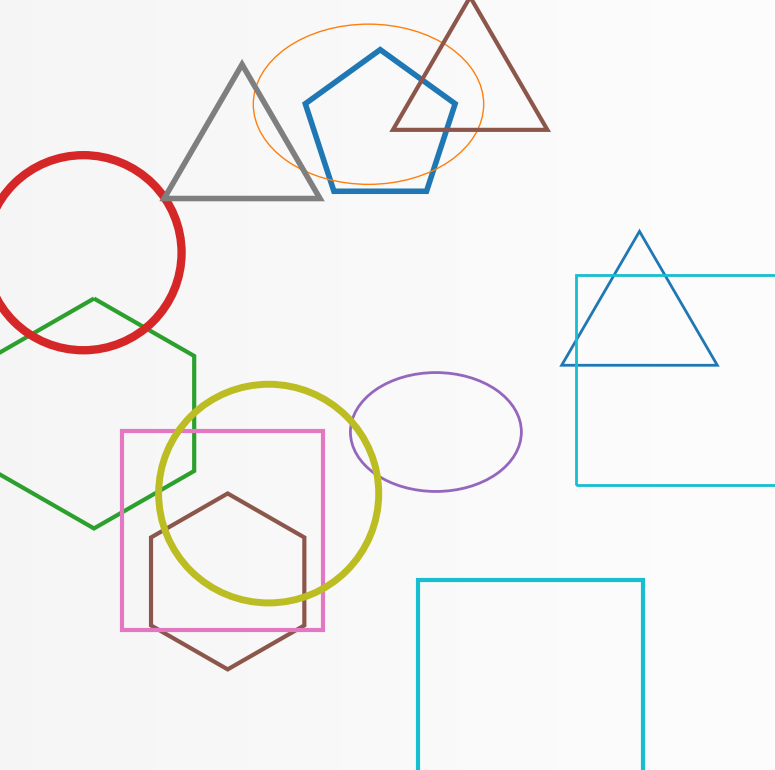[{"shape": "triangle", "thickness": 1, "radius": 0.58, "center": [0.825, 0.584]}, {"shape": "pentagon", "thickness": 2, "radius": 0.51, "center": [0.491, 0.834]}, {"shape": "oval", "thickness": 0.5, "radius": 0.74, "center": [0.475, 0.865]}, {"shape": "hexagon", "thickness": 1.5, "radius": 0.75, "center": [0.121, 0.463]}, {"shape": "circle", "thickness": 3, "radius": 0.63, "center": [0.108, 0.672]}, {"shape": "oval", "thickness": 1, "radius": 0.55, "center": [0.562, 0.439]}, {"shape": "triangle", "thickness": 1.5, "radius": 0.58, "center": [0.607, 0.889]}, {"shape": "hexagon", "thickness": 1.5, "radius": 0.57, "center": [0.294, 0.245]}, {"shape": "square", "thickness": 1.5, "radius": 0.65, "center": [0.287, 0.311]}, {"shape": "triangle", "thickness": 2, "radius": 0.58, "center": [0.312, 0.8]}, {"shape": "circle", "thickness": 2.5, "radius": 0.71, "center": [0.347, 0.359]}, {"shape": "square", "thickness": 1.5, "radius": 0.72, "center": [0.685, 0.101]}, {"shape": "square", "thickness": 1, "radius": 0.68, "center": [0.88, 0.506]}]